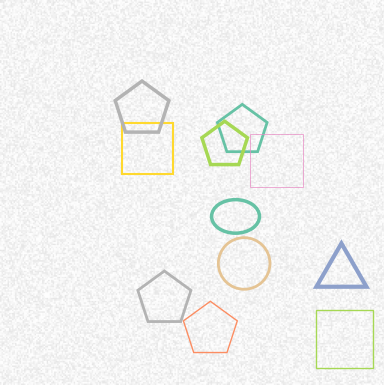[{"shape": "oval", "thickness": 2.5, "radius": 0.31, "center": [0.612, 0.438]}, {"shape": "pentagon", "thickness": 2, "radius": 0.34, "center": [0.629, 0.661]}, {"shape": "pentagon", "thickness": 1, "radius": 0.37, "center": [0.546, 0.144]}, {"shape": "triangle", "thickness": 3, "radius": 0.38, "center": [0.887, 0.293]}, {"shape": "square", "thickness": 0.5, "radius": 0.34, "center": [0.719, 0.582]}, {"shape": "pentagon", "thickness": 2.5, "radius": 0.31, "center": [0.584, 0.623]}, {"shape": "square", "thickness": 1, "radius": 0.37, "center": [0.895, 0.12]}, {"shape": "square", "thickness": 1.5, "radius": 0.33, "center": [0.382, 0.615]}, {"shape": "circle", "thickness": 2, "radius": 0.34, "center": [0.634, 0.316]}, {"shape": "pentagon", "thickness": 2, "radius": 0.36, "center": [0.427, 0.224]}, {"shape": "pentagon", "thickness": 2.5, "radius": 0.37, "center": [0.369, 0.716]}]